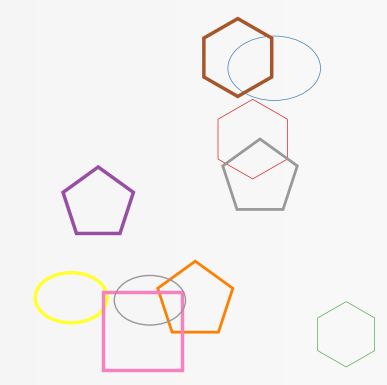[{"shape": "hexagon", "thickness": 0.5, "radius": 0.52, "center": [0.652, 0.639]}, {"shape": "oval", "thickness": 0.5, "radius": 0.6, "center": [0.708, 0.823]}, {"shape": "hexagon", "thickness": 0.5, "radius": 0.42, "center": [0.893, 0.132]}, {"shape": "pentagon", "thickness": 2.5, "radius": 0.48, "center": [0.253, 0.471]}, {"shape": "pentagon", "thickness": 2, "radius": 0.51, "center": [0.504, 0.22]}, {"shape": "oval", "thickness": 2.5, "radius": 0.47, "center": [0.184, 0.227]}, {"shape": "hexagon", "thickness": 2.5, "radius": 0.51, "center": [0.614, 0.851]}, {"shape": "square", "thickness": 2.5, "radius": 0.51, "center": [0.369, 0.14]}, {"shape": "oval", "thickness": 1, "radius": 0.46, "center": [0.387, 0.22]}, {"shape": "pentagon", "thickness": 2, "radius": 0.51, "center": [0.671, 0.538]}]